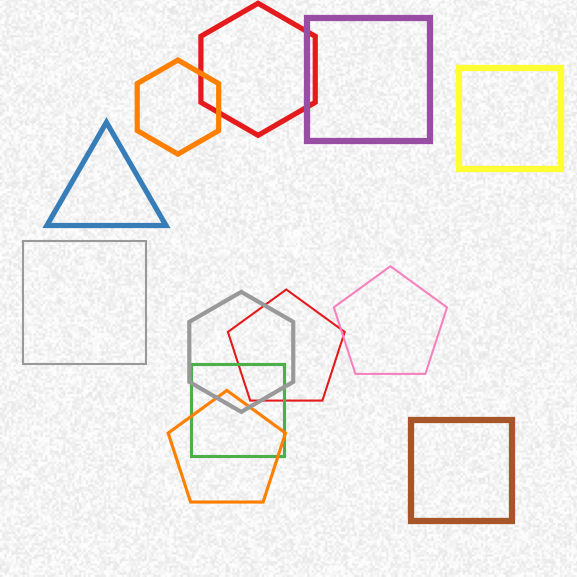[{"shape": "pentagon", "thickness": 1, "radius": 0.53, "center": [0.496, 0.391]}, {"shape": "hexagon", "thickness": 2.5, "radius": 0.57, "center": [0.447, 0.879]}, {"shape": "triangle", "thickness": 2.5, "radius": 0.6, "center": [0.184, 0.668]}, {"shape": "square", "thickness": 1.5, "radius": 0.4, "center": [0.411, 0.289]}, {"shape": "square", "thickness": 3, "radius": 0.53, "center": [0.638, 0.861]}, {"shape": "hexagon", "thickness": 2.5, "radius": 0.41, "center": [0.308, 0.814]}, {"shape": "pentagon", "thickness": 1.5, "radius": 0.53, "center": [0.393, 0.216]}, {"shape": "square", "thickness": 3, "radius": 0.44, "center": [0.883, 0.794]}, {"shape": "square", "thickness": 3, "radius": 0.44, "center": [0.798, 0.184]}, {"shape": "pentagon", "thickness": 1, "radius": 0.52, "center": [0.676, 0.435]}, {"shape": "hexagon", "thickness": 2, "radius": 0.52, "center": [0.418, 0.39]}, {"shape": "square", "thickness": 1, "radius": 0.53, "center": [0.146, 0.476]}]